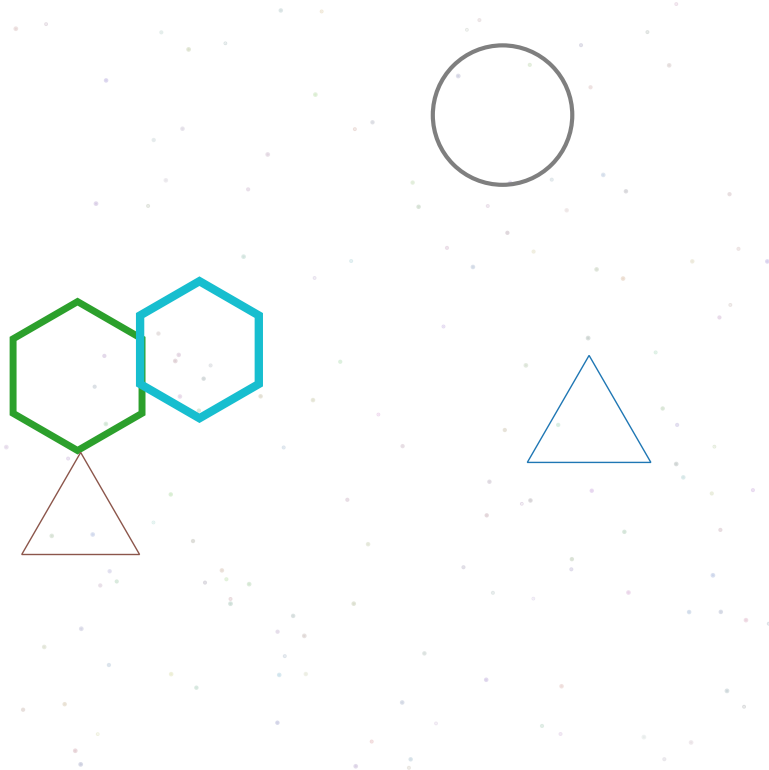[{"shape": "triangle", "thickness": 0.5, "radius": 0.46, "center": [0.765, 0.446]}, {"shape": "hexagon", "thickness": 2.5, "radius": 0.48, "center": [0.101, 0.512]}, {"shape": "triangle", "thickness": 0.5, "radius": 0.44, "center": [0.105, 0.324]}, {"shape": "circle", "thickness": 1.5, "radius": 0.45, "center": [0.653, 0.851]}, {"shape": "hexagon", "thickness": 3, "radius": 0.45, "center": [0.259, 0.546]}]